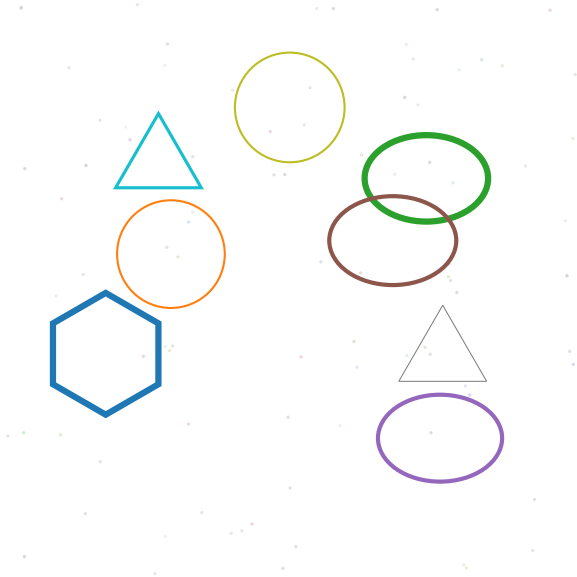[{"shape": "hexagon", "thickness": 3, "radius": 0.53, "center": [0.183, 0.386]}, {"shape": "circle", "thickness": 1, "radius": 0.47, "center": [0.296, 0.559]}, {"shape": "oval", "thickness": 3, "radius": 0.53, "center": [0.738, 0.69]}, {"shape": "oval", "thickness": 2, "radius": 0.54, "center": [0.762, 0.24]}, {"shape": "oval", "thickness": 2, "radius": 0.55, "center": [0.68, 0.582]}, {"shape": "triangle", "thickness": 0.5, "radius": 0.44, "center": [0.767, 0.383]}, {"shape": "circle", "thickness": 1, "radius": 0.47, "center": [0.502, 0.813]}, {"shape": "triangle", "thickness": 1.5, "radius": 0.43, "center": [0.274, 0.717]}]